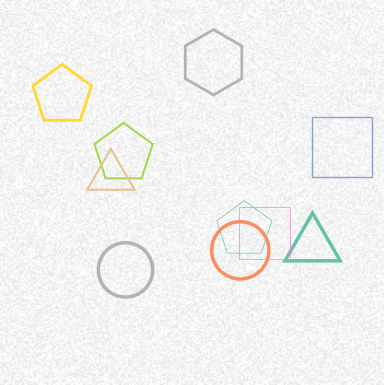[{"shape": "pentagon", "thickness": 0.5, "radius": 0.38, "center": [0.635, 0.403]}, {"shape": "triangle", "thickness": 2.5, "radius": 0.41, "center": [0.812, 0.364]}, {"shape": "circle", "thickness": 2.5, "radius": 0.37, "center": [0.624, 0.35]}, {"shape": "square", "thickness": 1, "radius": 0.39, "center": [0.889, 0.618]}, {"shape": "square", "thickness": 0.5, "radius": 0.34, "center": [0.687, 0.394]}, {"shape": "pentagon", "thickness": 1.5, "radius": 0.4, "center": [0.321, 0.601]}, {"shape": "pentagon", "thickness": 2, "radius": 0.4, "center": [0.161, 0.753]}, {"shape": "triangle", "thickness": 1.5, "radius": 0.36, "center": [0.288, 0.543]}, {"shape": "circle", "thickness": 2.5, "radius": 0.35, "center": [0.326, 0.299]}, {"shape": "hexagon", "thickness": 2, "radius": 0.42, "center": [0.555, 0.838]}]